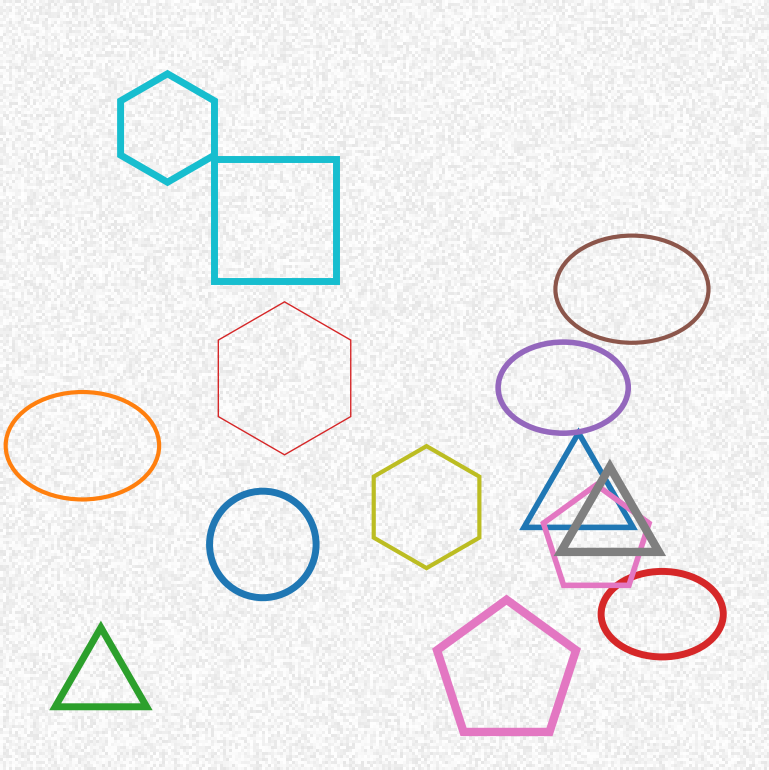[{"shape": "circle", "thickness": 2.5, "radius": 0.35, "center": [0.341, 0.293]}, {"shape": "triangle", "thickness": 2, "radius": 0.41, "center": [0.751, 0.356]}, {"shape": "oval", "thickness": 1.5, "radius": 0.5, "center": [0.107, 0.421]}, {"shape": "triangle", "thickness": 2.5, "radius": 0.34, "center": [0.131, 0.116]}, {"shape": "oval", "thickness": 2.5, "radius": 0.4, "center": [0.86, 0.202]}, {"shape": "hexagon", "thickness": 0.5, "radius": 0.5, "center": [0.37, 0.509]}, {"shape": "oval", "thickness": 2, "radius": 0.42, "center": [0.731, 0.497]}, {"shape": "oval", "thickness": 1.5, "radius": 0.5, "center": [0.821, 0.624]}, {"shape": "pentagon", "thickness": 3, "radius": 0.47, "center": [0.658, 0.126]}, {"shape": "pentagon", "thickness": 2, "radius": 0.36, "center": [0.774, 0.298]}, {"shape": "triangle", "thickness": 3, "radius": 0.37, "center": [0.792, 0.32]}, {"shape": "hexagon", "thickness": 1.5, "radius": 0.4, "center": [0.554, 0.341]}, {"shape": "hexagon", "thickness": 2.5, "radius": 0.35, "center": [0.218, 0.834]}, {"shape": "square", "thickness": 2.5, "radius": 0.39, "center": [0.358, 0.714]}]